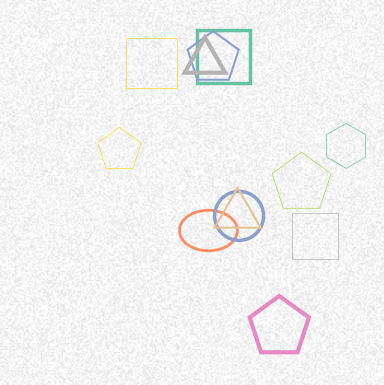[{"shape": "hexagon", "thickness": 0.5, "radius": 0.29, "center": [0.899, 0.621]}, {"shape": "square", "thickness": 2.5, "radius": 0.34, "center": [0.581, 0.852]}, {"shape": "oval", "thickness": 2, "radius": 0.38, "center": [0.541, 0.401]}, {"shape": "circle", "thickness": 2.5, "radius": 0.32, "center": [0.621, 0.439]}, {"shape": "pentagon", "thickness": 1.5, "radius": 0.35, "center": [0.554, 0.849]}, {"shape": "pentagon", "thickness": 3, "radius": 0.4, "center": [0.725, 0.15]}, {"shape": "pentagon", "thickness": 0.5, "radius": 0.4, "center": [0.783, 0.524]}, {"shape": "pentagon", "thickness": 0.5, "radius": 0.3, "center": [0.311, 0.61]}, {"shape": "square", "thickness": 0.5, "radius": 0.33, "center": [0.394, 0.836]}, {"shape": "triangle", "thickness": 1.5, "radius": 0.35, "center": [0.617, 0.443]}, {"shape": "square", "thickness": 0.5, "radius": 0.3, "center": [0.819, 0.387]}, {"shape": "triangle", "thickness": 3, "radius": 0.3, "center": [0.532, 0.842]}]